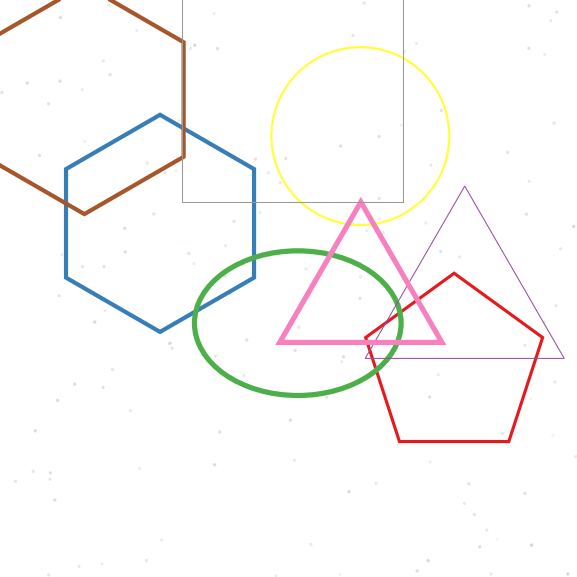[{"shape": "pentagon", "thickness": 1.5, "radius": 0.81, "center": [0.786, 0.365]}, {"shape": "hexagon", "thickness": 2, "radius": 0.94, "center": [0.277, 0.612]}, {"shape": "oval", "thickness": 2.5, "radius": 0.89, "center": [0.516, 0.44]}, {"shape": "triangle", "thickness": 0.5, "radius": 0.99, "center": [0.805, 0.478]}, {"shape": "circle", "thickness": 1, "radius": 0.77, "center": [0.624, 0.763]}, {"shape": "hexagon", "thickness": 2, "radius": 0.99, "center": [0.146, 0.827]}, {"shape": "triangle", "thickness": 2.5, "radius": 0.81, "center": [0.625, 0.487]}, {"shape": "square", "thickness": 0.5, "radius": 0.96, "center": [0.506, 0.84]}]